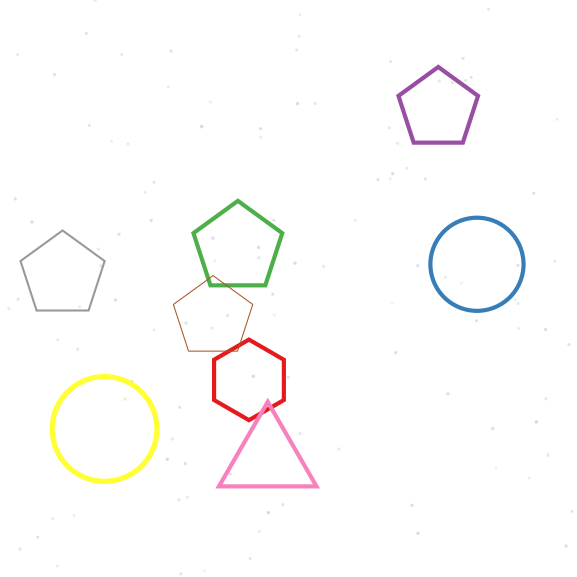[{"shape": "hexagon", "thickness": 2, "radius": 0.35, "center": [0.431, 0.341]}, {"shape": "circle", "thickness": 2, "radius": 0.4, "center": [0.826, 0.542]}, {"shape": "pentagon", "thickness": 2, "radius": 0.4, "center": [0.412, 0.57]}, {"shape": "pentagon", "thickness": 2, "radius": 0.36, "center": [0.759, 0.811]}, {"shape": "circle", "thickness": 2.5, "radius": 0.45, "center": [0.181, 0.256]}, {"shape": "pentagon", "thickness": 0.5, "radius": 0.36, "center": [0.369, 0.45]}, {"shape": "triangle", "thickness": 2, "radius": 0.49, "center": [0.464, 0.206]}, {"shape": "pentagon", "thickness": 1, "radius": 0.38, "center": [0.108, 0.523]}]